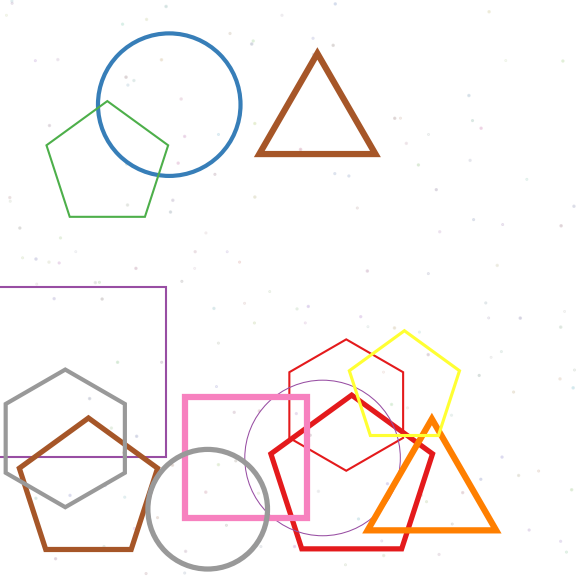[{"shape": "pentagon", "thickness": 2.5, "radius": 0.74, "center": [0.609, 0.168]}, {"shape": "hexagon", "thickness": 1, "radius": 0.57, "center": [0.6, 0.298]}, {"shape": "circle", "thickness": 2, "radius": 0.62, "center": [0.293, 0.818]}, {"shape": "pentagon", "thickness": 1, "radius": 0.55, "center": [0.186, 0.713]}, {"shape": "circle", "thickness": 0.5, "radius": 0.67, "center": [0.559, 0.206]}, {"shape": "square", "thickness": 1, "radius": 0.74, "center": [0.141, 0.356]}, {"shape": "triangle", "thickness": 3, "radius": 0.64, "center": [0.748, 0.145]}, {"shape": "pentagon", "thickness": 1.5, "radius": 0.5, "center": [0.7, 0.326]}, {"shape": "pentagon", "thickness": 2.5, "radius": 0.63, "center": [0.153, 0.149]}, {"shape": "triangle", "thickness": 3, "radius": 0.58, "center": [0.55, 0.79]}, {"shape": "square", "thickness": 3, "radius": 0.53, "center": [0.426, 0.207]}, {"shape": "hexagon", "thickness": 2, "radius": 0.6, "center": [0.113, 0.24]}, {"shape": "circle", "thickness": 2.5, "radius": 0.52, "center": [0.36, 0.117]}]